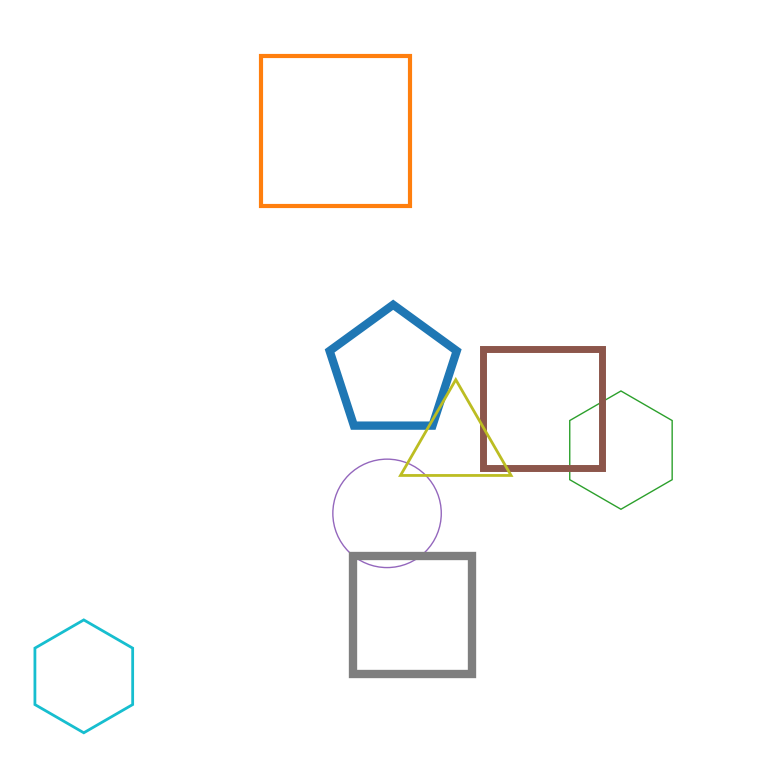[{"shape": "pentagon", "thickness": 3, "radius": 0.43, "center": [0.511, 0.517]}, {"shape": "square", "thickness": 1.5, "radius": 0.49, "center": [0.436, 0.83]}, {"shape": "hexagon", "thickness": 0.5, "radius": 0.38, "center": [0.806, 0.415]}, {"shape": "circle", "thickness": 0.5, "radius": 0.35, "center": [0.503, 0.333]}, {"shape": "square", "thickness": 2.5, "radius": 0.39, "center": [0.705, 0.47]}, {"shape": "square", "thickness": 3, "radius": 0.39, "center": [0.536, 0.201]}, {"shape": "triangle", "thickness": 1, "radius": 0.41, "center": [0.592, 0.424]}, {"shape": "hexagon", "thickness": 1, "radius": 0.37, "center": [0.109, 0.122]}]